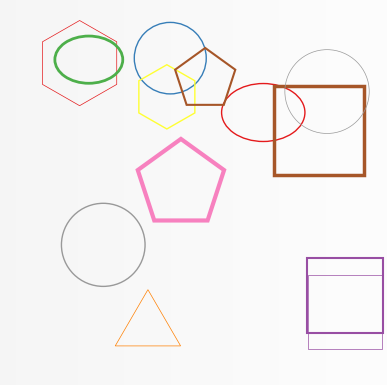[{"shape": "oval", "thickness": 1, "radius": 0.54, "center": [0.679, 0.708]}, {"shape": "hexagon", "thickness": 0.5, "radius": 0.55, "center": [0.205, 0.836]}, {"shape": "circle", "thickness": 1, "radius": 0.46, "center": [0.439, 0.849]}, {"shape": "oval", "thickness": 2, "radius": 0.44, "center": [0.229, 0.845]}, {"shape": "square", "thickness": 1.5, "radius": 0.49, "center": [0.891, 0.233]}, {"shape": "square", "thickness": 0.5, "radius": 0.48, "center": [0.89, 0.19]}, {"shape": "triangle", "thickness": 0.5, "radius": 0.49, "center": [0.382, 0.15]}, {"shape": "hexagon", "thickness": 1, "radius": 0.42, "center": [0.431, 0.748]}, {"shape": "pentagon", "thickness": 1.5, "radius": 0.41, "center": [0.53, 0.794]}, {"shape": "square", "thickness": 2.5, "radius": 0.58, "center": [0.824, 0.661]}, {"shape": "pentagon", "thickness": 3, "radius": 0.59, "center": [0.467, 0.522]}, {"shape": "circle", "thickness": 1, "radius": 0.54, "center": [0.266, 0.364]}, {"shape": "circle", "thickness": 0.5, "radius": 0.54, "center": [0.844, 0.762]}]